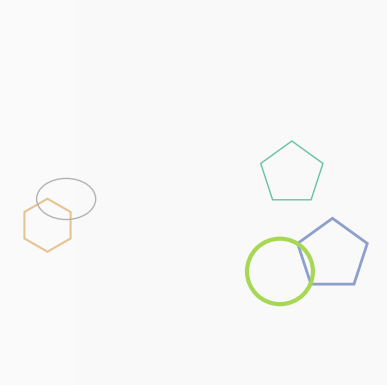[{"shape": "pentagon", "thickness": 1, "radius": 0.42, "center": [0.753, 0.549]}, {"shape": "pentagon", "thickness": 2, "radius": 0.47, "center": [0.858, 0.338]}, {"shape": "circle", "thickness": 3, "radius": 0.43, "center": [0.722, 0.295]}, {"shape": "hexagon", "thickness": 1.5, "radius": 0.34, "center": [0.123, 0.415]}, {"shape": "oval", "thickness": 1, "radius": 0.38, "center": [0.171, 0.483]}]